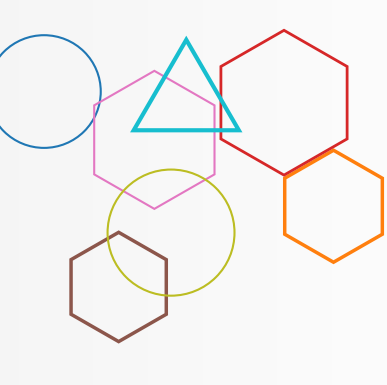[{"shape": "circle", "thickness": 1.5, "radius": 0.73, "center": [0.114, 0.762]}, {"shape": "hexagon", "thickness": 2.5, "radius": 0.73, "center": [0.861, 0.464]}, {"shape": "hexagon", "thickness": 2, "radius": 0.94, "center": [0.733, 0.733]}, {"shape": "hexagon", "thickness": 2.5, "radius": 0.71, "center": [0.306, 0.255]}, {"shape": "hexagon", "thickness": 1.5, "radius": 0.9, "center": [0.398, 0.637]}, {"shape": "circle", "thickness": 1.5, "radius": 0.82, "center": [0.441, 0.396]}, {"shape": "triangle", "thickness": 3, "radius": 0.78, "center": [0.481, 0.74]}]